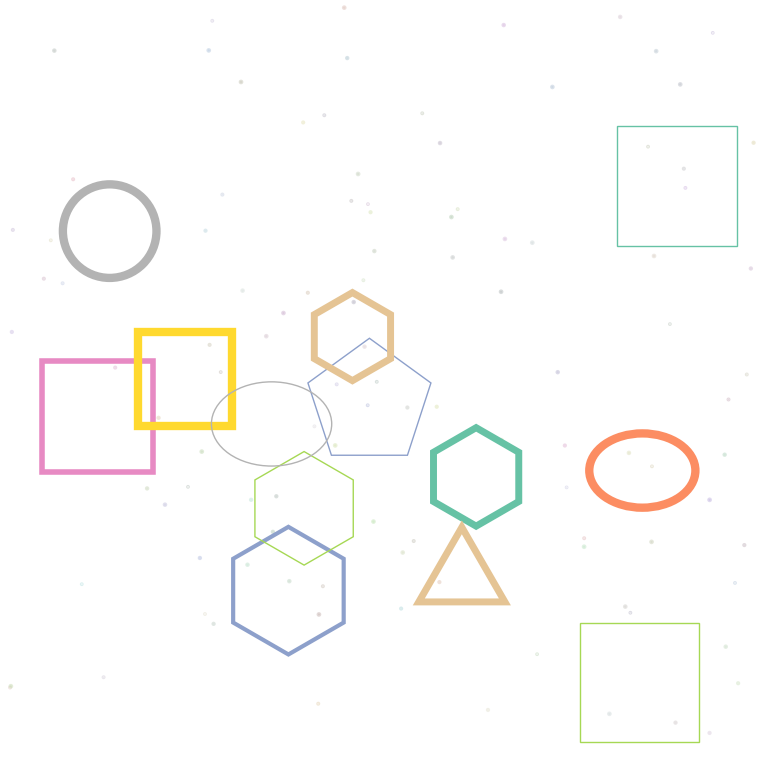[{"shape": "square", "thickness": 0.5, "radius": 0.39, "center": [0.88, 0.759]}, {"shape": "hexagon", "thickness": 2.5, "radius": 0.32, "center": [0.618, 0.381]}, {"shape": "oval", "thickness": 3, "radius": 0.34, "center": [0.834, 0.389]}, {"shape": "hexagon", "thickness": 1.5, "radius": 0.41, "center": [0.375, 0.233]}, {"shape": "pentagon", "thickness": 0.5, "radius": 0.42, "center": [0.48, 0.477]}, {"shape": "square", "thickness": 2, "radius": 0.36, "center": [0.127, 0.459]}, {"shape": "square", "thickness": 0.5, "radius": 0.38, "center": [0.83, 0.114]}, {"shape": "hexagon", "thickness": 0.5, "radius": 0.37, "center": [0.395, 0.34]}, {"shape": "square", "thickness": 3, "radius": 0.31, "center": [0.241, 0.508]}, {"shape": "hexagon", "thickness": 2.5, "radius": 0.29, "center": [0.458, 0.563]}, {"shape": "triangle", "thickness": 2.5, "radius": 0.32, "center": [0.6, 0.251]}, {"shape": "oval", "thickness": 0.5, "radius": 0.39, "center": [0.353, 0.449]}, {"shape": "circle", "thickness": 3, "radius": 0.3, "center": [0.142, 0.7]}]